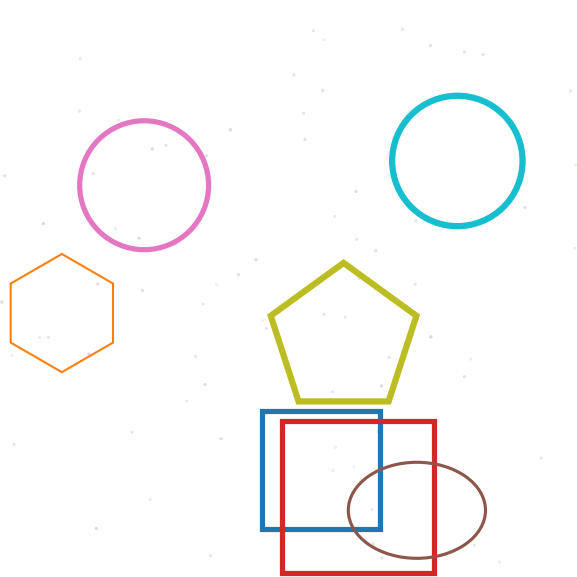[{"shape": "square", "thickness": 2.5, "radius": 0.51, "center": [0.556, 0.186]}, {"shape": "hexagon", "thickness": 1, "radius": 0.51, "center": [0.107, 0.457]}, {"shape": "square", "thickness": 2.5, "radius": 0.66, "center": [0.62, 0.139]}, {"shape": "oval", "thickness": 1.5, "radius": 0.59, "center": [0.722, 0.115]}, {"shape": "circle", "thickness": 2.5, "radius": 0.56, "center": [0.25, 0.678]}, {"shape": "pentagon", "thickness": 3, "radius": 0.66, "center": [0.595, 0.411]}, {"shape": "circle", "thickness": 3, "radius": 0.56, "center": [0.792, 0.72]}]